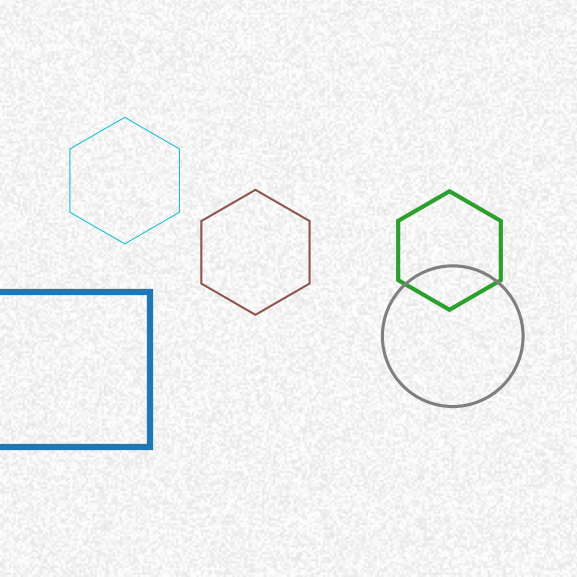[{"shape": "square", "thickness": 3, "radius": 0.67, "center": [0.125, 0.36]}, {"shape": "hexagon", "thickness": 2, "radius": 0.51, "center": [0.778, 0.565]}, {"shape": "hexagon", "thickness": 1, "radius": 0.54, "center": [0.442, 0.562]}, {"shape": "circle", "thickness": 1.5, "radius": 0.61, "center": [0.784, 0.417]}, {"shape": "hexagon", "thickness": 0.5, "radius": 0.55, "center": [0.216, 0.686]}]